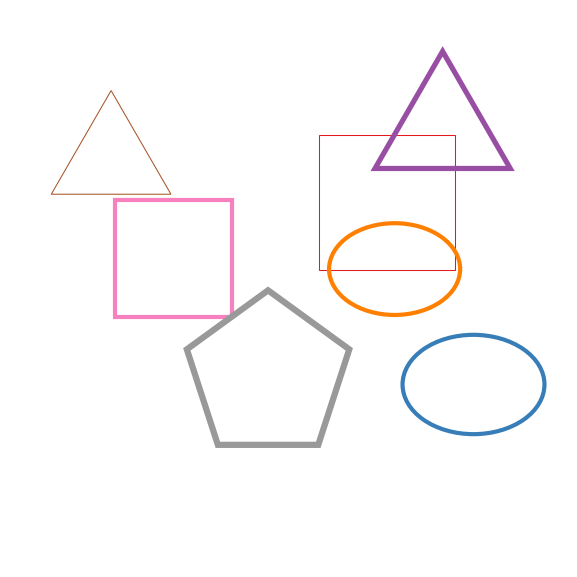[{"shape": "square", "thickness": 0.5, "radius": 0.59, "center": [0.67, 0.649]}, {"shape": "oval", "thickness": 2, "radius": 0.61, "center": [0.82, 0.333]}, {"shape": "triangle", "thickness": 2.5, "radius": 0.68, "center": [0.766, 0.775]}, {"shape": "oval", "thickness": 2, "radius": 0.57, "center": [0.683, 0.533]}, {"shape": "triangle", "thickness": 0.5, "radius": 0.6, "center": [0.192, 0.723]}, {"shape": "square", "thickness": 2, "radius": 0.51, "center": [0.301, 0.551]}, {"shape": "pentagon", "thickness": 3, "radius": 0.74, "center": [0.464, 0.348]}]